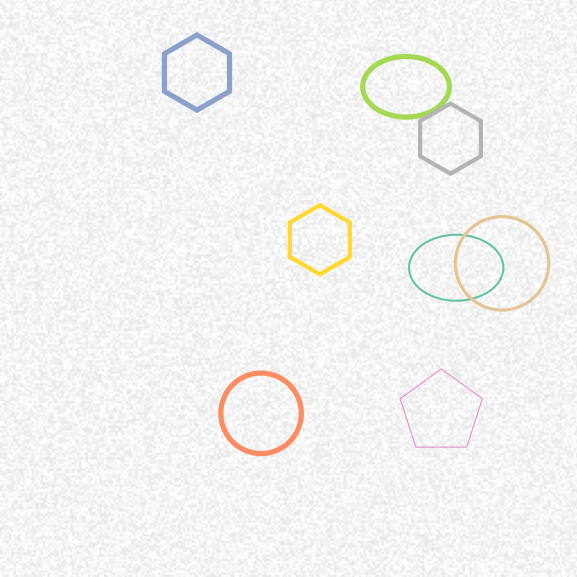[{"shape": "oval", "thickness": 1, "radius": 0.41, "center": [0.79, 0.536]}, {"shape": "circle", "thickness": 2.5, "radius": 0.35, "center": [0.452, 0.283]}, {"shape": "hexagon", "thickness": 2.5, "radius": 0.33, "center": [0.341, 0.874]}, {"shape": "pentagon", "thickness": 0.5, "radius": 0.37, "center": [0.764, 0.286]}, {"shape": "oval", "thickness": 2.5, "radius": 0.37, "center": [0.703, 0.849]}, {"shape": "hexagon", "thickness": 2, "radius": 0.3, "center": [0.554, 0.584]}, {"shape": "circle", "thickness": 1.5, "radius": 0.4, "center": [0.869, 0.543]}, {"shape": "hexagon", "thickness": 2, "radius": 0.3, "center": [0.78, 0.759]}]